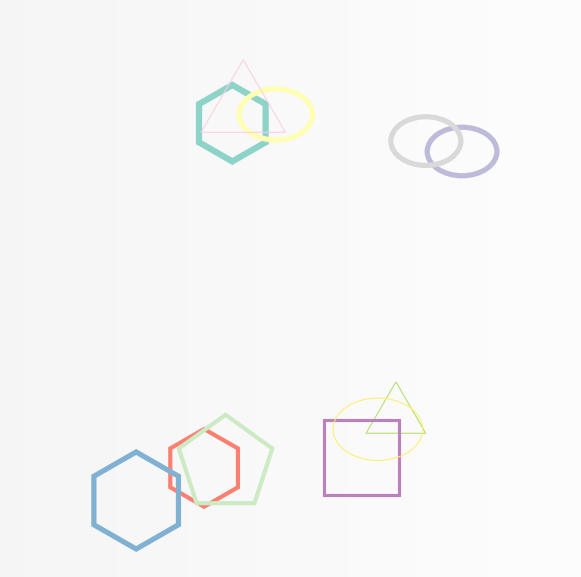[{"shape": "hexagon", "thickness": 3, "radius": 0.33, "center": [0.4, 0.786]}, {"shape": "oval", "thickness": 2.5, "radius": 0.32, "center": [0.475, 0.801]}, {"shape": "oval", "thickness": 2.5, "radius": 0.3, "center": [0.795, 0.737]}, {"shape": "hexagon", "thickness": 2, "radius": 0.34, "center": [0.351, 0.189]}, {"shape": "hexagon", "thickness": 2.5, "radius": 0.42, "center": [0.234, 0.132]}, {"shape": "triangle", "thickness": 0.5, "radius": 0.3, "center": [0.681, 0.279]}, {"shape": "triangle", "thickness": 0.5, "radius": 0.42, "center": [0.418, 0.812]}, {"shape": "oval", "thickness": 2.5, "radius": 0.3, "center": [0.733, 0.755]}, {"shape": "square", "thickness": 1.5, "radius": 0.32, "center": [0.622, 0.207]}, {"shape": "pentagon", "thickness": 2, "radius": 0.42, "center": [0.388, 0.196]}, {"shape": "oval", "thickness": 0.5, "radius": 0.39, "center": [0.65, 0.256]}]